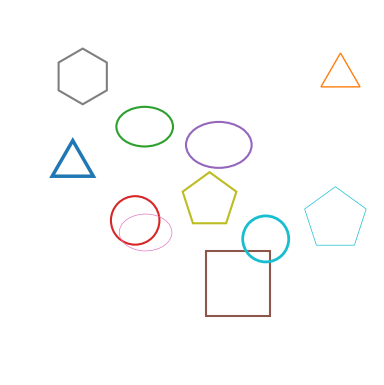[{"shape": "triangle", "thickness": 2.5, "radius": 0.31, "center": [0.189, 0.573]}, {"shape": "triangle", "thickness": 1, "radius": 0.29, "center": [0.884, 0.804]}, {"shape": "oval", "thickness": 1.5, "radius": 0.37, "center": [0.376, 0.671]}, {"shape": "circle", "thickness": 1.5, "radius": 0.31, "center": [0.351, 0.428]}, {"shape": "oval", "thickness": 1.5, "radius": 0.43, "center": [0.568, 0.624]}, {"shape": "square", "thickness": 1.5, "radius": 0.42, "center": [0.619, 0.263]}, {"shape": "oval", "thickness": 0.5, "radius": 0.34, "center": [0.378, 0.396]}, {"shape": "hexagon", "thickness": 1.5, "radius": 0.36, "center": [0.215, 0.801]}, {"shape": "pentagon", "thickness": 1.5, "radius": 0.37, "center": [0.544, 0.479]}, {"shape": "pentagon", "thickness": 0.5, "radius": 0.42, "center": [0.871, 0.431]}, {"shape": "circle", "thickness": 2, "radius": 0.3, "center": [0.69, 0.379]}]